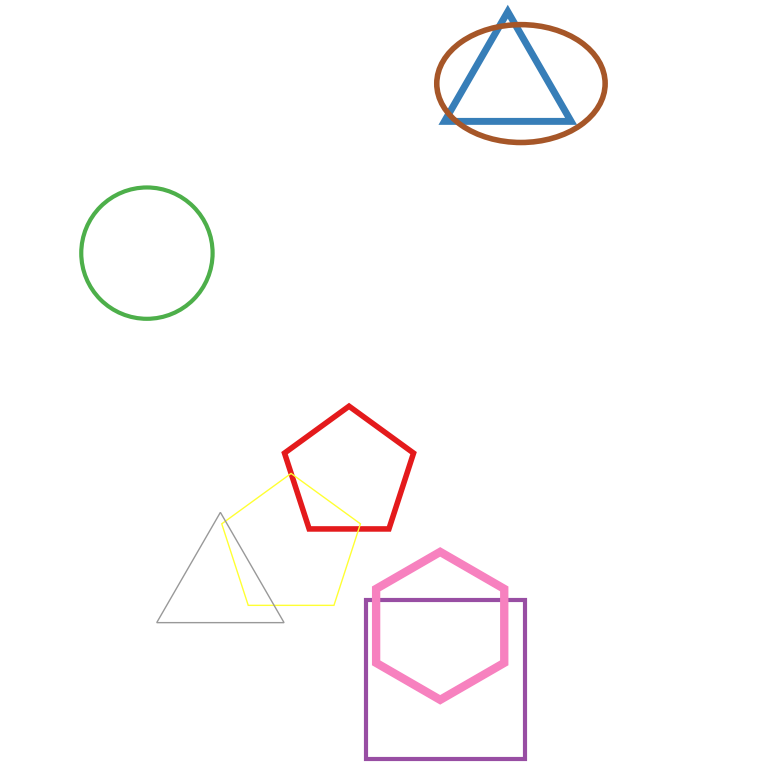[{"shape": "pentagon", "thickness": 2, "radius": 0.44, "center": [0.453, 0.384]}, {"shape": "triangle", "thickness": 2.5, "radius": 0.47, "center": [0.659, 0.89]}, {"shape": "circle", "thickness": 1.5, "radius": 0.43, "center": [0.191, 0.671]}, {"shape": "square", "thickness": 1.5, "radius": 0.51, "center": [0.579, 0.117]}, {"shape": "pentagon", "thickness": 0.5, "radius": 0.47, "center": [0.378, 0.29]}, {"shape": "oval", "thickness": 2, "radius": 0.55, "center": [0.677, 0.891]}, {"shape": "hexagon", "thickness": 3, "radius": 0.48, "center": [0.572, 0.187]}, {"shape": "triangle", "thickness": 0.5, "radius": 0.48, "center": [0.286, 0.239]}]